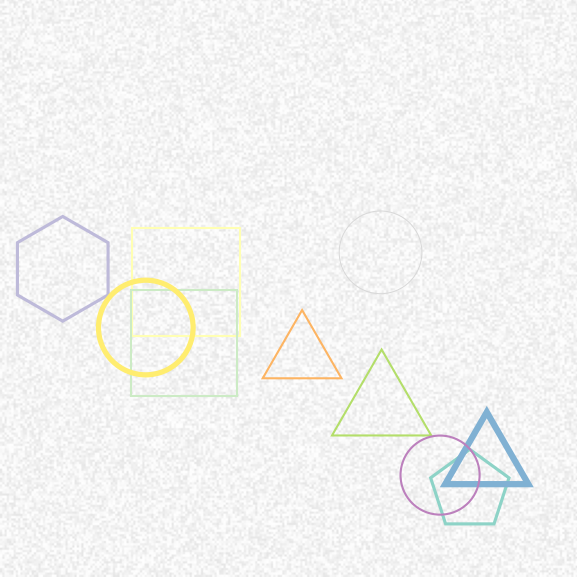[{"shape": "pentagon", "thickness": 1.5, "radius": 0.36, "center": [0.814, 0.15]}, {"shape": "square", "thickness": 1, "radius": 0.47, "center": [0.322, 0.511]}, {"shape": "hexagon", "thickness": 1.5, "radius": 0.45, "center": [0.109, 0.534]}, {"shape": "triangle", "thickness": 3, "radius": 0.42, "center": [0.843, 0.202]}, {"shape": "triangle", "thickness": 1, "radius": 0.39, "center": [0.523, 0.383]}, {"shape": "triangle", "thickness": 1, "radius": 0.5, "center": [0.661, 0.295]}, {"shape": "circle", "thickness": 0.5, "radius": 0.36, "center": [0.659, 0.562]}, {"shape": "circle", "thickness": 1, "radius": 0.34, "center": [0.762, 0.176]}, {"shape": "square", "thickness": 1, "radius": 0.46, "center": [0.318, 0.406]}, {"shape": "circle", "thickness": 2.5, "radius": 0.41, "center": [0.252, 0.432]}]